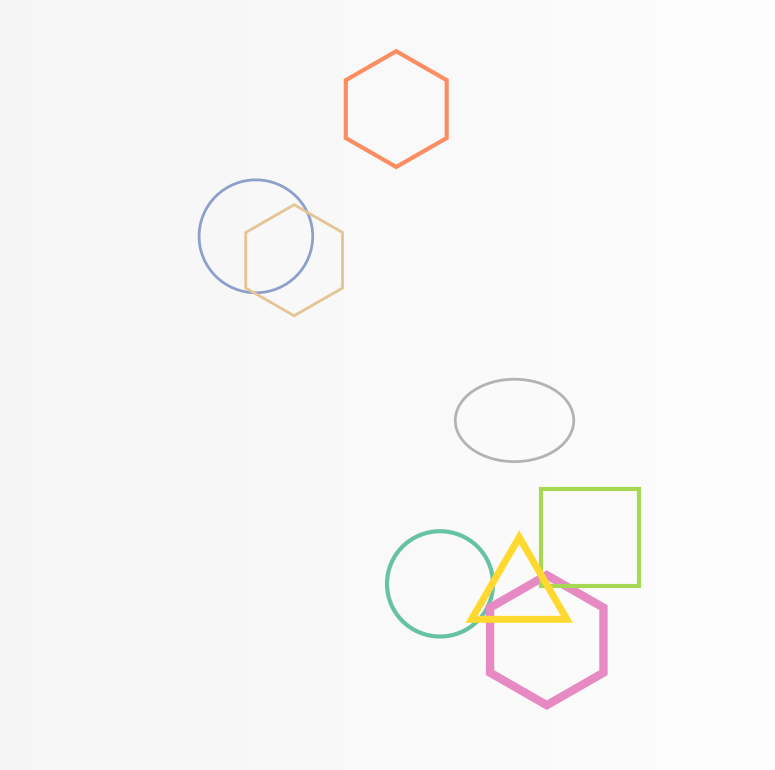[{"shape": "circle", "thickness": 1.5, "radius": 0.34, "center": [0.568, 0.242]}, {"shape": "hexagon", "thickness": 1.5, "radius": 0.38, "center": [0.511, 0.858]}, {"shape": "circle", "thickness": 1, "radius": 0.37, "center": [0.33, 0.693]}, {"shape": "hexagon", "thickness": 3, "radius": 0.42, "center": [0.706, 0.169]}, {"shape": "square", "thickness": 1.5, "radius": 0.31, "center": [0.762, 0.302]}, {"shape": "triangle", "thickness": 2.5, "radius": 0.36, "center": [0.67, 0.231]}, {"shape": "hexagon", "thickness": 1, "radius": 0.36, "center": [0.38, 0.662]}, {"shape": "oval", "thickness": 1, "radius": 0.38, "center": [0.664, 0.454]}]